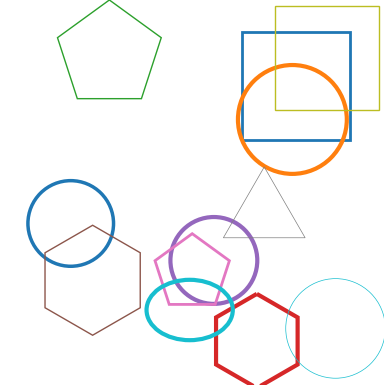[{"shape": "circle", "thickness": 2.5, "radius": 0.56, "center": [0.184, 0.42]}, {"shape": "square", "thickness": 2, "radius": 0.7, "center": [0.769, 0.777]}, {"shape": "circle", "thickness": 3, "radius": 0.71, "center": [0.759, 0.69]}, {"shape": "pentagon", "thickness": 1, "radius": 0.71, "center": [0.284, 0.858]}, {"shape": "hexagon", "thickness": 3, "radius": 0.61, "center": [0.667, 0.114]}, {"shape": "circle", "thickness": 3, "radius": 0.56, "center": [0.555, 0.324]}, {"shape": "hexagon", "thickness": 1, "radius": 0.71, "center": [0.241, 0.272]}, {"shape": "pentagon", "thickness": 2, "radius": 0.51, "center": [0.499, 0.291]}, {"shape": "triangle", "thickness": 0.5, "radius": 0.61, "center": [0.686, 0.444]}, {"shape": "square", "thickness": 1, "radius": 0.68, "center": [0.85, 0.849]}, {"shape": "oval", "thickness": 3, "radius": 0.56, "center": [0.493, 0.195]}, {"shape": "circle", "thickness": 0.5, "radius": 0.65, "center": [0.872, 0.147]}]